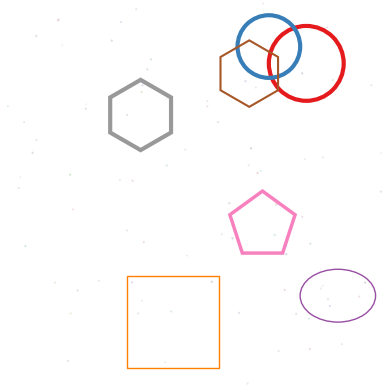[{"shape": "circle", "thickness": 3, "radius": 0.49, "center": [0.795, 0.835]}, {"shape": "circle", "thickness": 3, "radius": 0.41, "center": [0.698, 0.879]}, {"shape": "oval", "thickness": 1, "radius": 0.49, "center": [0.878, 0.232]}, {"shape": "square", "thickness": 1, "radius": 0.59, "center": [0.449, 0.164]}, {"shape": "hexagon", "thickness": 1.5, "radius": 0.43, "center": [0.647, 0.809]}, {"shape": "pentagon", "thickness": 2.5, "radius": 0.44, "center": [0.682, 0.415]}, {"shape": "hexagon", "thickness": 3, "radius": 0.46, "center": [0.365, 0.701]}]